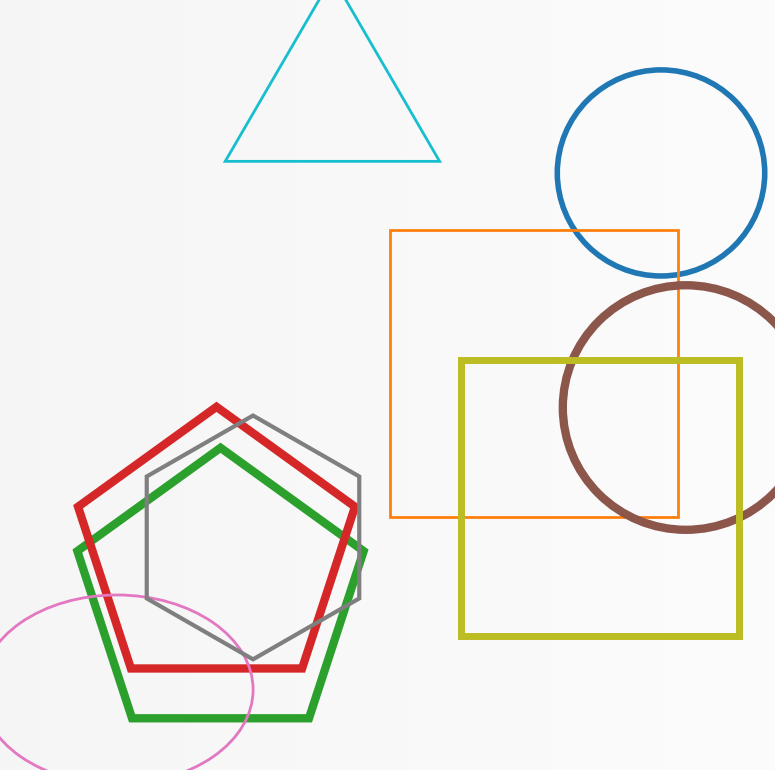[{"shape": "circle", "thickness": 2, "radius": 0.67, "center": [0.853, 0.775]}, {"shape": "square", "thickness": 1, "radius": 0.93, "center": [0.689, 0.515]}, {"shape": "pentagon", "thickness": 3, "radius": 0.97, "center": [0.285, 0.224]}, {"shape": "pentagon", "thickness": 3, "radius": 0.94, "center": [0.279, 0.284]}, {"shape": "circle", "thickness": 3, "radius": 0.79, "center": [0.885, 0.471]}, {"shape": "oval", "thickness": 1, "radius": 0.88, "center": [0.151, 0.104]}, {"shape": "hexagon", "thickness": 1.5, "radius": 0.79, "center": [0.326, 0.302]}, {"shape": "square", "thickness": 2.5, "radius": 0.9, "center": [0.774, 0.353]}, {"shape": "triangle", "thickness": 1, "radius": 0.8, "center": [0.429, 0.87]}]